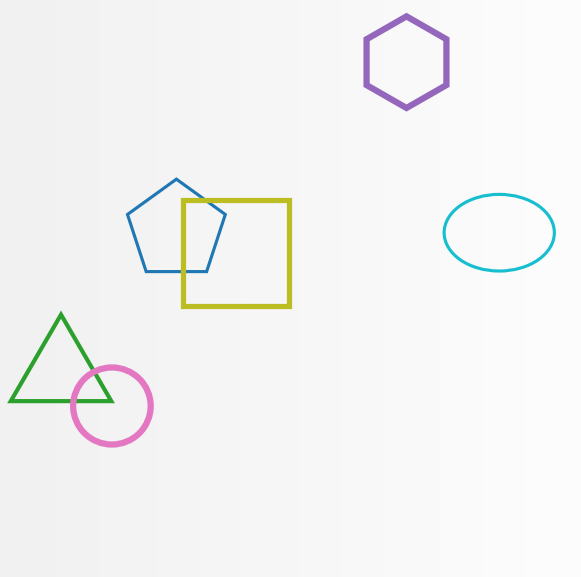[{"shape": "pentagon", "thickness": 1.5, "radius": 0.44, "center": [0.303, 0.6]}, {"shape": "triangle", "thickness": 2, "radius": 0.5, "center": [0.105, 0.354]}, {"shape": "hexagon", "thickness": 3, "radius": 0.4, "center": [0.699, 0.891]}, {"shape": "circle", "thickness": 3, "radius": 0.33, "center": [0.193, 0.296]}, {"shape": "square", "thickness": 2.5, "radius": 0.46, "center": [0.406, 0.561]}, {"shape": "oval", "thickness": 1.5, "radius": 0.47, "center": [0.859, 0.596]}]